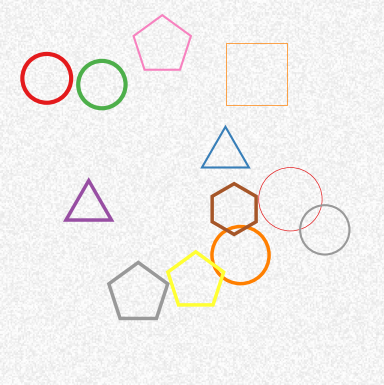[{"shape": "circle", "thickness": 3, "radius": 0.32, "center": [0.121, 0.797]}, {"shape": "circle", "thickness": 0.5, "radius": 0.41, "center": [0.754, 0.482]}, {"shape": "triangle", "thickness": 1.5, "radius": 0.35, "center": [0.586, 0.6]}, {"shape": "circle", "thickness": 3, "radius": 0.31, "center": [0.265, 0.78]}, {"shape": "triangle", "thickness": 2.5, "radius": 0.34, "center": [0.23, 0.463]}, {"shape": "circle", "thickness": 2.5, "radius": 0.37, "center": [0.625, 0.337]}, {"shape": "square", "thickness": 0.5, "radius": 0.4, "center": [0.667, 0.808]}, {"shape": "pentagon", "thickness": 2.5, "radius": 0.38, "center": [0.508, 0.27]}, {"shape": "hexagon", "thickness": 2.5, "radius": 0.33, "center": [0.608, 0.457]}, {"shape": "pentagon", "thickness": 1.5, "radius": 0.39, "center": [0.421, 0.882]}, {"shape": "pentagon", "thickness": 2.5, "radius": 0.4, "center": [0.359, 0.238]}, {"shape": "circle", "thickness": 1.5, "radius": 0.32, "center": [0.844, 0.403]}]